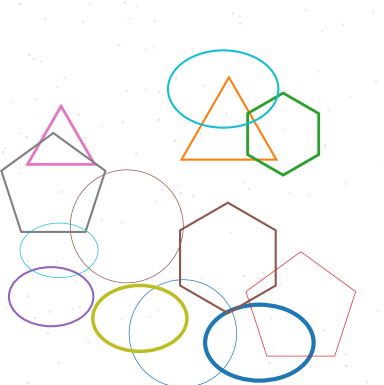[{"shape": "circle", "thickness": 0.5, "radius": 0.7, "center": [0.475, 0.134]}, {"shape": "oval", "thickness": 3, "radius": 0.7, "center": [0.674, 0.11]}, {"shape": "triangle", "thickness": 1.5, "radius": 0.71, "center": [0.595, 0.657]}, {"shape": "hexagon", "thickness": 2, "radius": 0.53, "center": [0.735, 0.652]}, {"shape": "pentagon", "thickness": 0.5, "radius": 0.75, "center": [0.781, 0.196]}, {"shape": "oval", "thickness": 1.5, "radius": 0.55, "center": [0.133, 0.229]}, {"shape": "hexagon", "thickness": 1.5, "radius": 0.72, "center": [0.592, 0.33]}, {"shape": "circle", "thickness": 0.5, "radius": 0.73, "center": [0.329, 0.412]}, {"shape": "triangle", "thickness": 2, "radius": 0.5, "center": [0.159, 0.623]}, {"shape": "pentagon", "thickness": 1.5, "radius": 0.71, "center": [0.139, 0.512]}, {"shape": "oval", "thickness": 2.5, "radius": 0.61, "center": [0.363, 0.173]}, {"shape": "oval", "thickness": 0.5, "radius": 0.51, "center": [0.153, 0.35]}, {"shape": "oval", "thickness": 1.5, "radius": 0.72, "center": [0.58, 0.769]}]